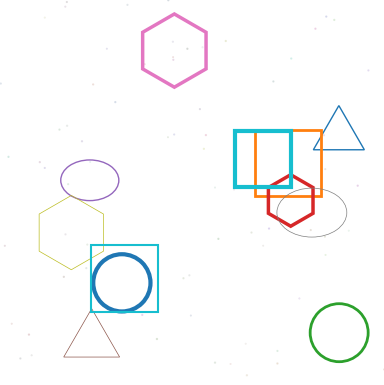[{"shape": "triangle", "thickness": 1, "radius": 0.38, "center": [0.88, 0.649]}, {"shape": "circle", "thickness": 3, "radius": 0.37, "center": [0.317, 0.265]}, {"shape": "square", "thickness": 2, "radius": 0.43, "center": [0.749, 0.576]}, {"shape": "circle", "thickness": 2, "radius": 0.38, "center": [0.881, 0.136]}, {"shape": "hexagon", "thickness": 2.5, "radius": 0.33, "center": [0.755, 0.479]}, {"shape": "oval", "thickness": 1, "radius": 0.38, "center": [0.233, 0.532]}, {"shape": "triangle", "thickness": 0.5, "radius": 0.42, "center": [0.238, 0.115]}, {"shape": "hexagon", "thickness": 2.5, "radius": 0.48, "center": [0.453, 0.869]}, {"shape": "oval", "thickness": 0.5, "radius": 0.45, "center": [0.81, 0.448]}, {"shape": "hexagon", "thickness": 0.5, "radius": 0.48, "center": [0.185, 0.396]}, {"shape": "square", "thickness": 1.5, "radius": 0.44, "center": [0.324, 0.278]}, {"shape": "square", "thickness": 3, "radius": 0.37, "center": [0.684, 0.586]}]